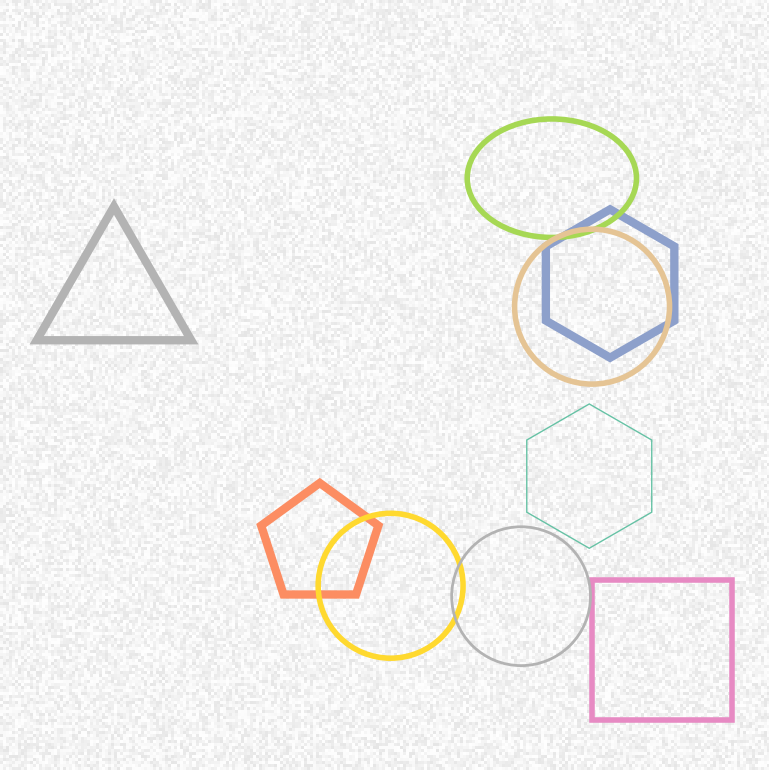[{"shape": "hexagon", "thickness": 0.5, "radius": 0.47, "center": [0.765, 0.382]}, {"shape": "pentagon", "thickness": 3, "radius": 0.4, "center": [0.415, 0.293]}, {"shape": "hexagon", "thickness": 3, "radius": 0.48, "center": [0.792, 0.632]}, {"shape": "square", "thickness": 2, "radius": 0.46, "center": [0.86, 0.156]}, {"shape": "oval", "thickness": 2, "radius": 0.55, "center": [0.717, 0.769]}, {"shape": "circle", "thickness": 2, "radius": 0.47, "center": [0.507, 0.239]}, {"shape": "circle", "thickness": 2, "radius": 0.5, "center": [0.769, 0.602]}, {"shape": "circle", "thickness": 1, "radius": 0.45, "center": [0.677, 0.226]}, {"shape": "triangle", "thickness": 3, "radius": 0.58, "center": [0.148, 0.616]}]